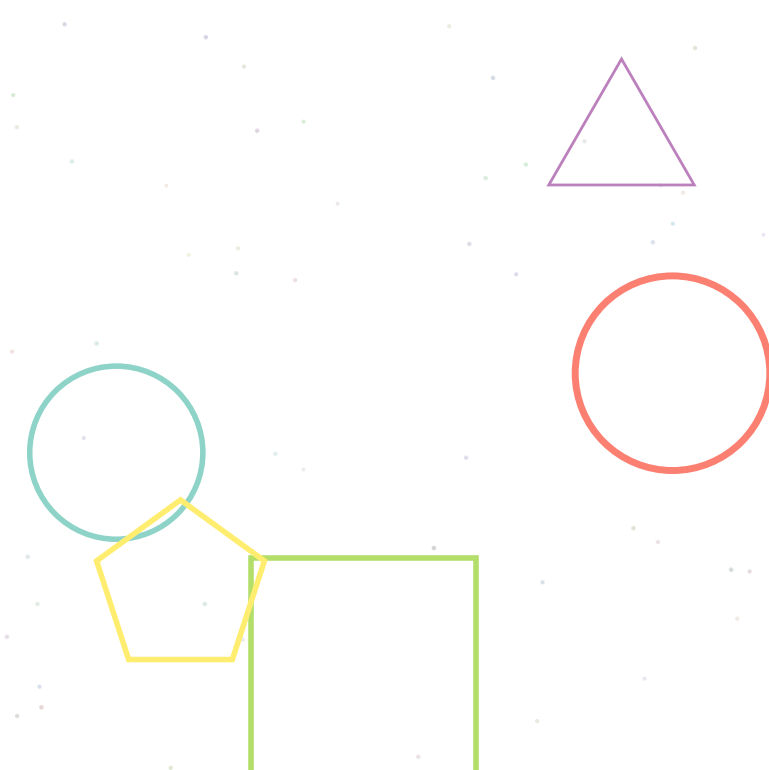[{"shape": "circle", "thickness": 2, "radius": 0.56, "center": [0.151, 0.412]}, {"shape": "circle", "thickness": 2.5, "radius": 0.63, "center": [0.873, 0.515]}, {"shape": "square", "thickness": 2, "radius": 0.73, "center": [0.472, 0.129]}, {"shape": "triangle", "thickness": 1, "radius": 0.55, "center": [0.807, 0.814]}, {"shape": "pentagon", "thickness": 2, "radius": 0.57, "center": [0.234, 0.236]}]